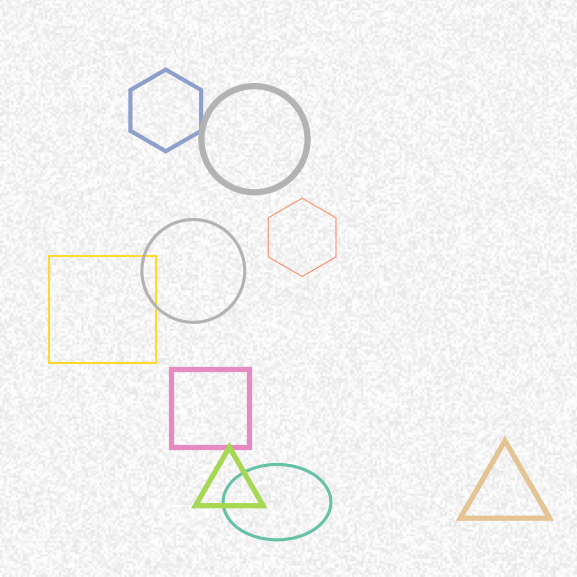[{"shape": "oval", "thickness": 1.5, "radius": 0.47, "center": [0.48, 0.13]}, {"shape": "hexagon", "thickness": 0.5, "radius": 0.34, "center": [0.523, 0.588]}, {"shape": "hexagon", "thickness": 2, "radius": 0.35, "center": [0.287, 0.808]}, {"shape": "square", "thickness": 2.5, "radius": 0.34, "center": [0.364, 0.293]}, {"shape": "triangle", "thickness": 2.5, "radius": 0.34, "center": [0.397, 0.157]}, {"shape": "square", "thickness": 1, "radius": 0.46, "center": [0.178, 0.463]}, {"shape": "triangle", "thickness": 2.5, "radius": 0.45, "center": [0.874, 0.146]}, {"shape": "circle", "thickness": 3, "radius": 0.46, "center": [0.441, 0.758]}, {"shape": "circle", "thickness": 1.5, "radius": 0.45, "center": [0.335, 0.53]}]